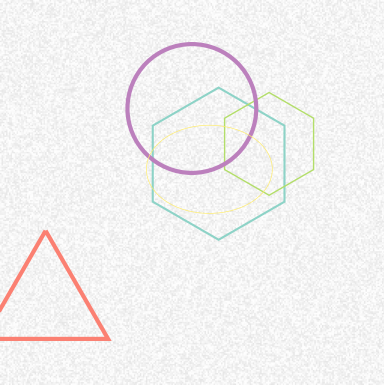[{"shape": "hexagon", "thickness": 1.5, "radius": 0.99, "center": [0.568, 0.575]}, {"shape": "triangle", "thickness": 3, "radius": 0.94, "center": [0.118, 0.213]}, {"shape": "hexagon", "thickness": 1, "radius": 0.67, "center": [0.699, 0.626]}, {"shape": "circle", "thickness": 3, "radius": 0.84, "center": [0.498, 0.718]}, {"shape": "oval", "thickness": 0.5, "radius": 0.82, "center": [0.544, 0.56]}]